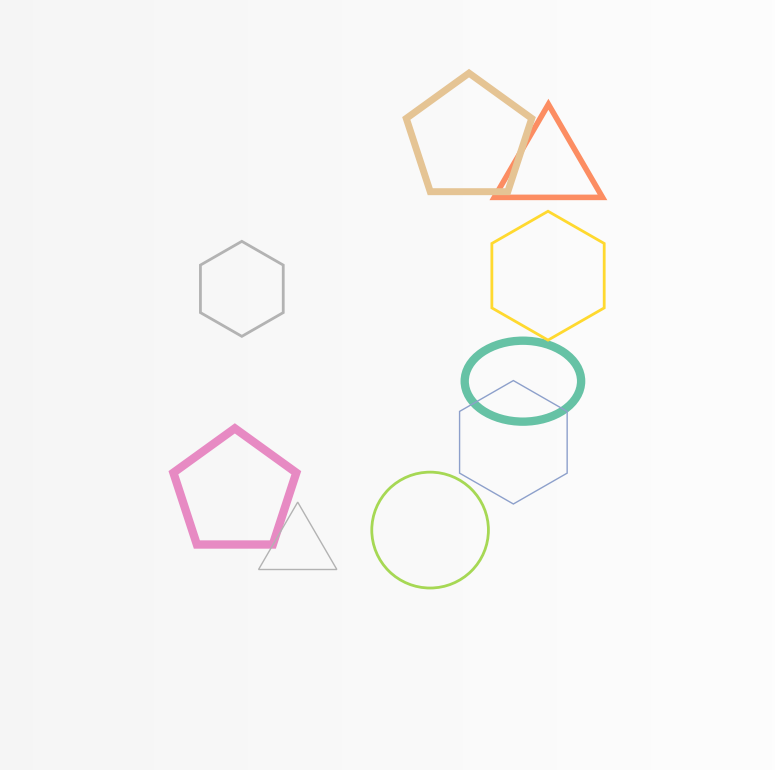[{"shape": "oval", "thickness": 3, "radius": 0.38, "center": [0.675, 0.505]}, {"shape": "triangle", "thickness": 2, "radius": 0.4, "center": [0.708, 0.784]}, {"shape": "hexagon", "thickness": 0.5, "radius": 0.4, "center": [0.662, 0.426]}, {"shape": "pentagon", "thickness": 3, "radius": 0.42, "center": [0.303, 0.36]}, {"shape": "circle", "thickness": 1, "radius": 0.38, "center": [0.555, 0.312]}, {"shape": "hexagon", "thickness": 1, "radius": 0.42, "center": [0.707, 0.642]}, {"shape": "pentagon", "thickness": 2.5, "radius": 0.43, "center": [0.605, 0.82]}, {"shape": "hexagon", "thickness": 1, "radius": 0.31, "center": [0.312, 0.625]}, {"shape": "triangle", "thickness": 0.5, "radius": 0.29, "center": [0.384, 0.29]}]